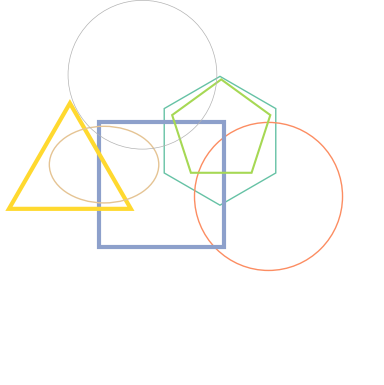[{"shape": "hexagon", "thickness": 1, "radius": 0.84, "center": [0.571, 0.634]}, {"shape": "circle", "thickness": 1, "radius": 0.96, "center": [0.697, 0.49]}, {"shape": "square", "thickness": 3, "radius": 0.81, "center": [0.419, 0.52]}, {"shape": "pentagon", "thickness": 1.5, "radius": 0.67, "center": [0.575, 0.66]}, {"shape": "triangle", "thickness": 3, "radius": 0.91, "center": [0.182, 0.549]}, {"shape": "oval", "thickness": 1, "radius": 0.71, "center": [0.27, 0.572]}, {"shape": "circle", "thickness": 0.5, "radius": 0.97, "center": [0.37, 0.806]}]